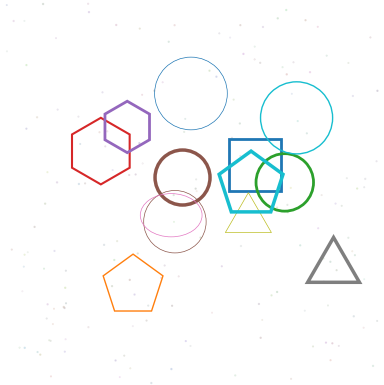[{"shape": "circle", "thickness": 0.5, "radius": 0.47, "center": [0.496, 0.757]}, {"shape": "square", "thickness": 2, "radius": 0.34, "center": [0.663, 0.571]}, {"shape": "pentagon", "thickness": 1, "radius": 0.41, "center": [0.346, 0.258]}, {"shape": "circle", "thickness": 2, "radius": 0.37, "center": [0.74, 0.526]}, {"shape": "hexagon", "thickness": 1.5, "radius": 0.43, "center": [0.262, 0.608]}, {"shape": "hexagon", "thickness": 2, "radius": 0.33, "center": [0.33, 0.67]}, {"shape": "circle", "thickness": 2.5, "radius": 0.36, "center": [0.474, 0.539]}, {"shape": "circle", "thickness": 0.5, "radius": 0.41, "center": [0.454, 0.424]}, {"shape": "oval", "thickness": 0.5, "radius": 0.4, "center": [0.445, 0.441]}, {"shape": "triangle", "thickness": 2.5, "radius": 0.39, "center": [0.866, 0.306]}, {"shape": "triangle", "thickness": 0.5, "radius": 0.35, "center": [0.645, 0.43]}, {"shape": "circle", "thickness": 1, "radius": 0.47, "center": [0.77, 0.694]}, {"shape": "pentagon", "thickness": 2.5, "radius": 0.44, "center": [0.652, 0.52]}]